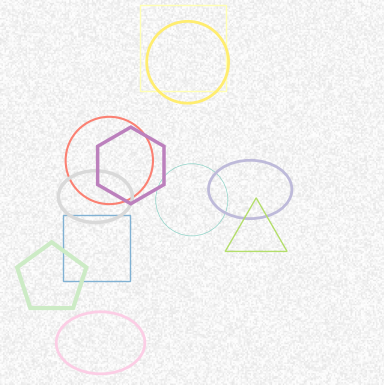[{"shape": "circle", "thickness": 0.5, "radius": 0.47, "center": [0.498, 0.481]}, {"shape": "square", "thickness": 1, "radius": 0.56, "center": [0.474, 0.876]}, {"shape": "oval", "thickness": 2, "radius": 0.54, "center": [0.65, 0.508]}, {"shape": "circle", "thickness": 1.5, "radius": 0.57, "center": [0.284, 0.583]}, {"shape": "square", "thickness": 1, "radius": 0.43, "center": [0.251, 0.356]}, {"shape": "triangle", "thickness": 1, "radius": 0.46, "center": [0.665, 0.393]}, {"shape": "oval", "thickness": 2, "radius": 0.58, "center": [0.261, 0.11]}, {"shape": "oval", "thickness": 2.5, "radius": 0.48, "center": [0.248, 0.489]}, {"shape": "hexagon", "thickness": 2.5, "radius": 0.5, "center": [0.34, 0.57]}, {"shape": "pentagon", "thickness": 3, "radius": 0.47, "center": [0.134, 0.276]}, {"shape": "circle", "thickness": 2, "radius": 0.53, "center": [0.487, 0.838]}]